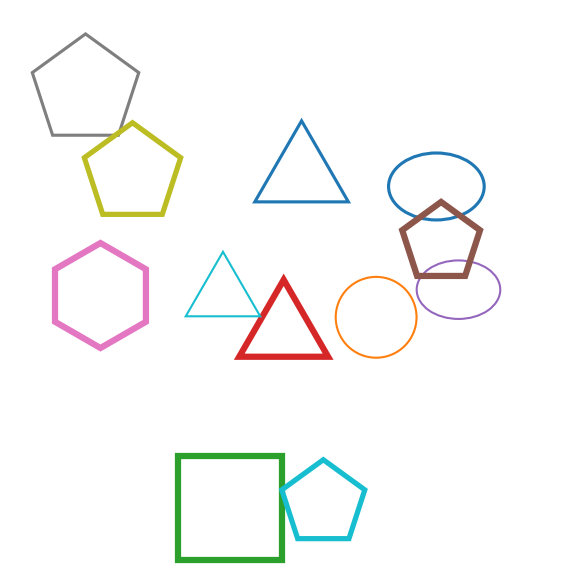[{"shape": "oval", "thickness": 1.5, "radius": 0.41, "center": [0.756, 0.676]}, {"shape": "triangle", "thickness": 1.5, "radius": 0.47, "center": [0.522, 0.696]}, {"shape": "circle", "thickness": 1, "radius": 0.35, "center": [0.651, 0.45]}, {"shape": "square", "thickness": 3, "radius": 0.45, "center": [0.398, 0.12]}, {"shape": "triangle", "thickness": 3, "radius": 0.44, "center": [0.491, 0.426]}, {"shape": "oval", "thickness": 1, "radius": 0.36, "center": [0.794, 0.498]}, {"shape": "pentagon", "thickness": 3, "radius": 0.35, "center": [0.764, 0.579]}, {"shape": "hexagon", "thickness": 3, "radius": 0.45, "center": [0.174, 0.487]}, {"shape": "pentagon", "thickness": 1.5, "radius": 0.48, "center": [0.148, 0.843]}, {"shape": "pentagon", "thickness": 2.5, "radius": 0.44, "center": [0.229, 0.699]}, {"shape": "pentagon", "thickness": 2.5, "radius": 0.38, "center": [0.56, 0.128]}, {"shape": "triangle", "thickness": 1, "radius": 0.37, "center": [0.386, 0.489]}]